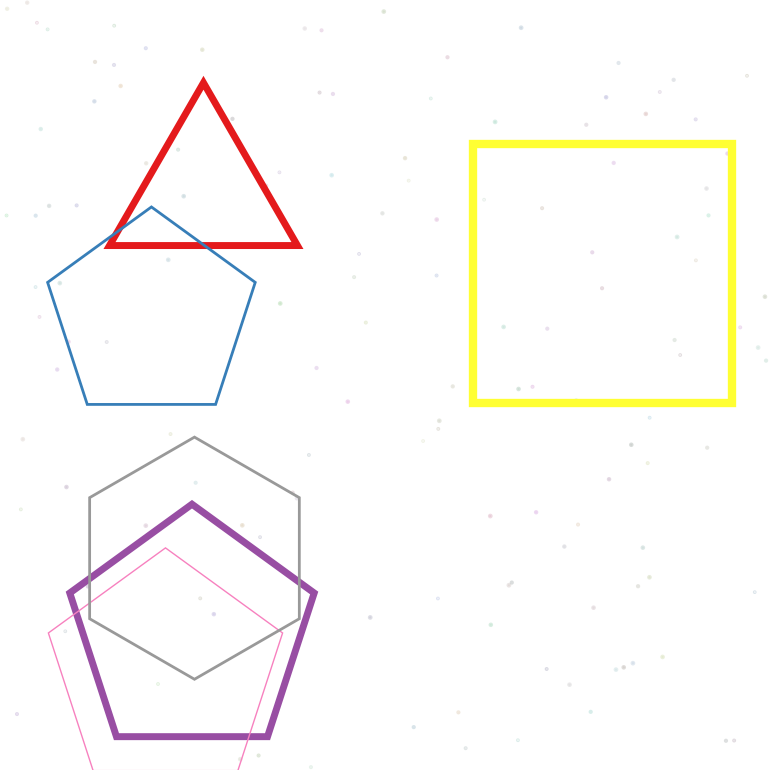[{"shape": "triangle", "thickness": 2.5, "radius": 0.7, "center": [0.264, 0.752]}, {"shape": "pentagon", "thickness": 1, "radius": 0.71, "center": [0.197, 0.589]}, {"shape": "pentagon", "thickness": 2.5, "radius": 0.83, "center": [0.249, 0.178]}, {"shape": "square", "thickness": 3, "radius": 0.84, "center": [0.783, 0.645]}, {"shape": "pentagon", "thickness": 0.5, "radius": 0.8, "center": [0.215, 0.129]}, {"shape": "hexagon", "thickness": 1, "radius": 0.79, "center": [0.253, 0.275]}]